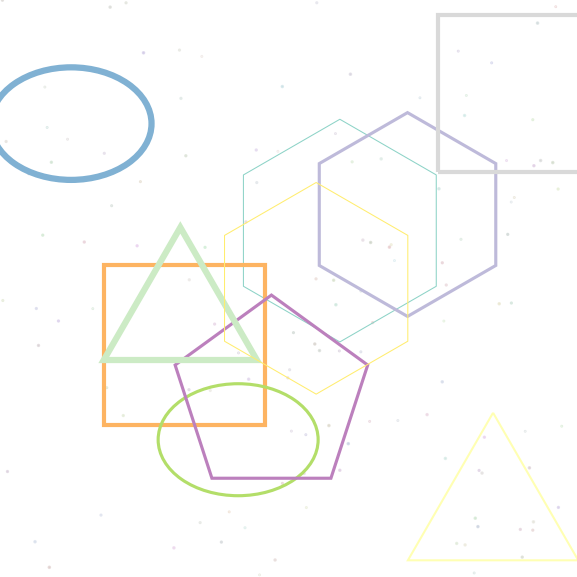[{"shape": "hexagon", "thickness": 0.5, "radius": 0.96, "center": [0.588, 0.6]}, {"shape": "triangle", "thickness": 1, "radius": 0.85, "center": [0.854, 0.114]}, {"shape": "hexagon", "thickness": 1.5, "radius": 0.88, "center": [0.706, 0.628]}, {"shape": "oval", "thickness": 3, "radius": 0.7, "center": [0.123, 0.785]}, {"shape": "square", "thickness": 2, "radius": 0.69, "center": [0.319, 0.401]}, {"shape": "oval", "thickness": 1.5, "radius": 0.69, "center": [0.412, 0.238]}, {"shape": "square", "thickness": 2, "radius": 0.68, "center": [0.894, 0.838]}, {"shape": "pentagon", "thickness": 1.5, "radius": 0.88, "center": [0.47, 0.313]}, {"shape": "triangle", "thickness": 3, "radius": 0.77, "center": [0.312, 0.452]}, {"shape": "hexagon", "thickness": 0.5, "radius": 0.92, "center": [0.547, 0.5]}]